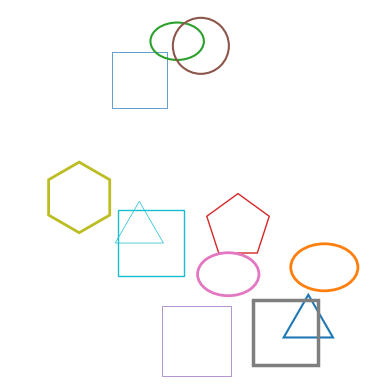[{"shape": "triangle", "thickness": 1.5, "radius": 0.37, "center": [0.801, 0.16]}, {"shape": "square", "thickness": 0.5, "radius": 0.36, "center": [0.362, 0.792]}, {"shape": "oval", "thickness": 2, "radius": 0.44, "center": [0.842, 0.306]}, {"shape": "oval", "thickness": 1.5, "radius": 0.35, "center": [0.46, 0.893]}, {"shape": "pentagon", "thickness": 1, "radius": 0.43, "center": [0.618, 0.412]}, {"shape": "square", "thickness": 0.5, "radius": 0.45, "center": [0.51, 0.114]}, {"shape": "circle", "thickness": 1.5, "radius": 0.36, "center": [0.522, 0.881]}, {"shape": "oval", "thickness": 2, "radius": 0.4, "center": [0.593, 0.288]}, {"shape": "square", "thickness": 2.5, "radius": 0.42, "center": [0.742, 0.136]}, {"shape": "hexagon", "thickness": 2, "radius": 0.46, "center": [0.206, 0.487]}, {"shape": "square", "thickness": 1, "radius": 0.43, "center": [0.392, 0.368]}, {"shape": "triangle", "thickness": 0.5, "radius": 0.36, "center": [0.362, 0.405]}]